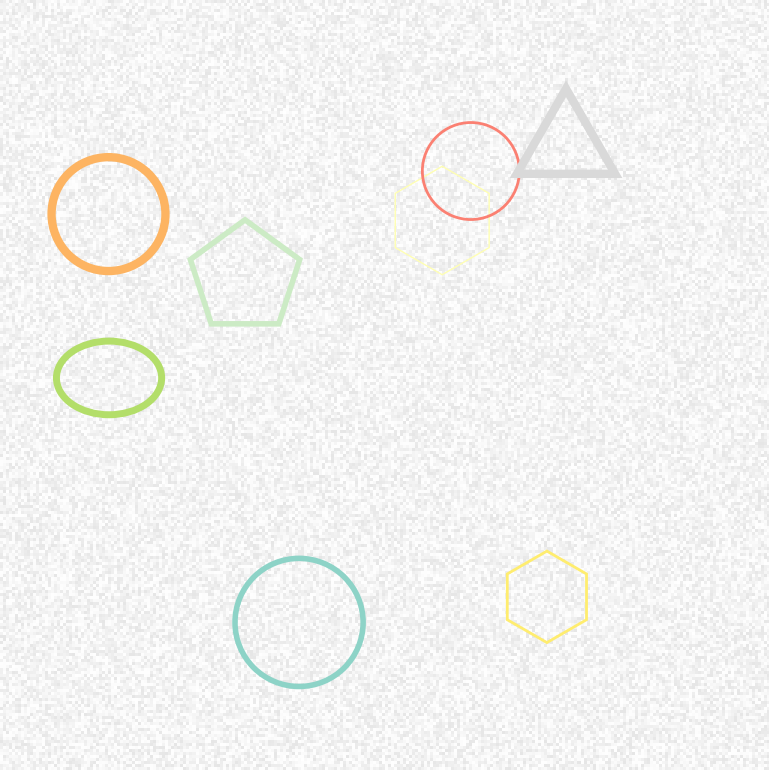[{"shape": "circle", "thickness": 2, "radius": 0.42, "center": [0.388, 0.192]}, {"shape": "hexagon", "thickness": 0.5, "radius": 0.35, "center": [0.574, 0.714]}, {"shape": "circle", "thickness": 1, "radius": 0.31, "center": [0.611, 0.778]}, {"shape": "circle", "thickness": 3, "radius": 0.37, "center": [0.141, 0.722]}, {"shape": "oval", "thickness": 2.5, "radius": 0.34, "center": [0.142, 0.509]}, {"shape": "triangle", "thickness": 3, "radius": 0.37, "center": [0.735, 0.811]}, {"shape": "pentagon", "thickness": 2, "radius": 0.37, "center": [0.318, 0.64]}, {"shape": "hexagon", "thickness": 1, "radius": 0.3, "center": [0.71, 0.225]}]